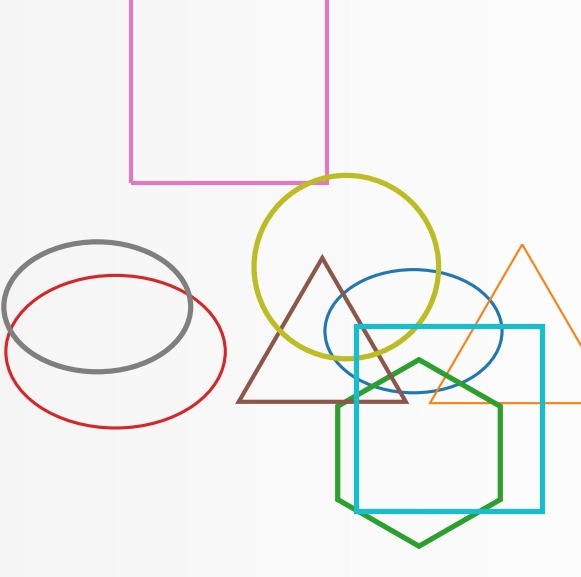[{"shape": "oval", "thickness": 1.5, "radius": 0.76, "center": [0.711, 0.426]}, {"shape": "triangle", "thickness": 1, "radius": 0.92, "center": [0.898, 0.393]}, {"shape": "hexagon", "thickness": 2.5, "radius": 0.81, "center": [0.721, 0.215]}, {"shape": "oval", "thickness": 1.5, "radius": 0.94, "center": [0.199, 0.39]}, {"shape": "triangle", "thickness": 2, "radius": 0.83, "center": [0.554, 0.386]}, {"shape": "square", "thickness": 2, "radius": 0.84, "center": [0.395, 0.851]}, {"shape": "oval", "thickness": 2.5, "radius": 0.8, "center": [0.167, 0.468]}, {"shape": "circle", "thickness": 2.5, "radius": 0.79, "center": [0.596, 0.537]}, {"shape": "square", "thickness": 2.5, "radius": 0.8, "center": [0.772, 0.274]}]